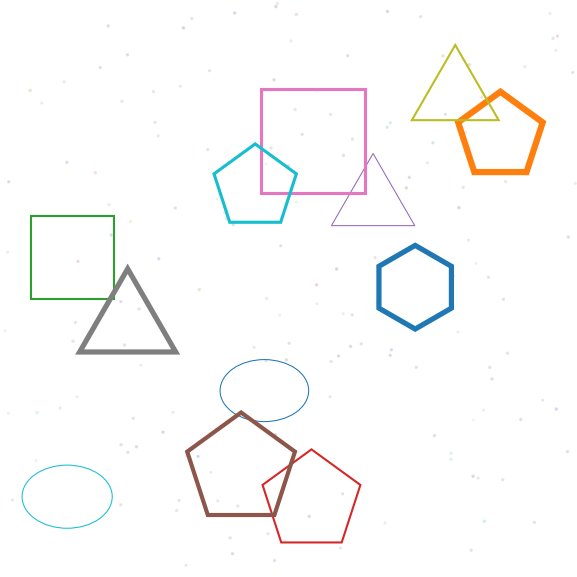[{"shape": "oval", "thickness": 0.5, "radius": 0.38, "center": [0.458, 0.323]}, {"shape": "hexagon", "thickness": 2.5, "radius": 0.36, "center": [0.719, 0.502]}, {"shape": "pentagon", "thickness": 3, "radius": 0.38, "center": [0.867, 0.763]}, {"shape": "square", "thickness": 1, "radius": 0.36, "center": [0.125, 0.553]}, {"shape": "pentagon", "thickness": 1, "radius": 0.45, "center": [0.539, 0.132]}, {"shape": "triangle", "thickness": 0.5, "radius": 0.42, "center": [0.646, 0.65]}, {"shape": "pentagon", "thickness": 2, "radius": 0.49, "center": [0.417, 0.187]}, {"shape": "square", "thickness": 1.5, "radius": 0.45, "center": [0.542, 0.755]}, {"shape": "triangle", "thickness": 2.5, "radius": 0.48, "center": [0.221, 0.438]}, {"shape": "triangle", "thickness": 1, "radius": 0.43, "center": [0.788, 0.834]}, {"shape": "oval", "thickness": 0.5, "radius": 0.39, "center": [0.116, 0.139]}, {"shape": "pentagon", "thickness": 1.5, "radius": 0.37, "center": [0.442, 0.675]}]